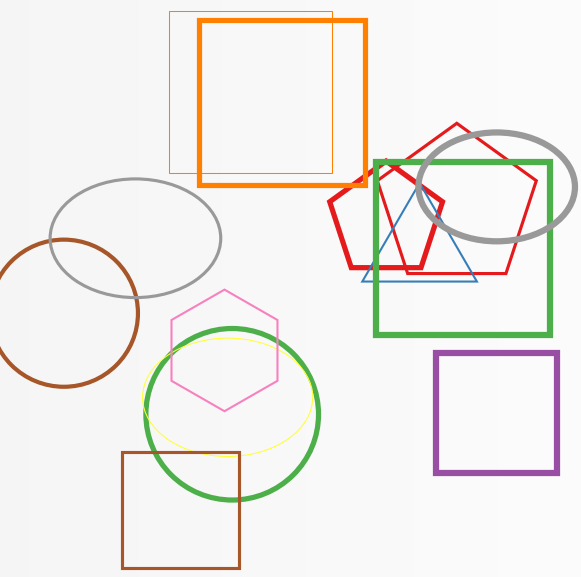[{"shape": "pentagon", "thickness": 1.5, "radius": 0.72, "center": [0.786, 0.642]}, {"shape": "pentagon", "thickness": 2.5, "radius": 0.51, "center": [0.664, 0.618]}, {"shape": "triangle", "thickness": 1, "radius": 0.57, "center": [0.722, 0.569]}, {"shape": "circle", "thickness": 2.5, "radius": 0.74, "center": [0.399, 0.282]}, {"shape": "square", "thickness": 3, "radius": 0.75, "center": [0.797, 0.569]}, {"shape": "square", "thickness": 3, "radius": 0.52, "center": [0.854, 0.283]}, {"shape": "square", "thickness": 0.5, "radius": 0.7, "center": [0.431, 0.84]}, {"shape": "square", "thickness": 2.5, "radius": 0.71, "center": [0.485, 0.821]}, {"shape": "oval", "thickness": 0.5, "radius": 0.73, "center": [0.392, 0.311]}, {"shape": "square", "thickness": 1.5, "radius": 0.5, "center": [0.31, 0.116]}, {"shape": "circle", "thickness": 2, "radius": 0.64, "center": [0.11, 0.457]}, {"shape": "hexagon", "thickness": 1, "radius": 0.53, "center": [0.386, 0.392]}, {"shape": "oval", "thickness": 3, "radius": 0.67, "center": [0.855, 0.676]}, {"shape": "oval", "thickness": 1.5, "radius": 0.73, "center": [0.233, 0.587]}]